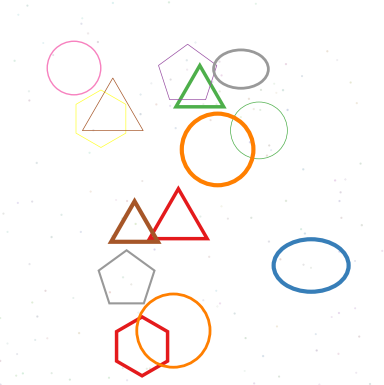[{"shape": "hexagon", "thickness": 2.5, "radius": 0.38, "center": [0.369, 0.1]}, {"shape": "triangle", "thickness": 2.5, "radius": 0.43, "center": [0.463, 0.423]}, {"shape": "oval", "thickness": 3, "radius": 0.49, "center": [0.808, 0.31]}, {"shape": "triangle", "thickness": 2.5, "radius": 0.36, "center": [0.519, 0.758]}, {"shape": "circle", "thickness": 0.5, "radius": 0.37, "center": [0.673, 0.661]}, {"shape": "pentagon", "thickness": 0.5, "radius": 0.4, "center": [0.487, 0.806]}, {"shape": "circle", "thickness": 2, "radius": 0.48, "center": [0.45, 0.141]}, {"shape": "circle", "thickness": 3, "radius": 0.47, "center": [0.565, 0.612]}, {"shape": "hexagon", "thickness": 0.5, "radius": 0.37, "center": [0.262, 0.692]}, {"shape": "triangle", "thickness": 3, "radius": 0.35, "center": [0.35, 0.407]}, {"shape": "triangle", "thickness": 0.5, "radius": 0.46, "center": [0.293, 0.706]}, {"shape": "circle", "thickness": 1, "radius": 0.35, "center": [0.192, 0.823]}, {"shape": "oval", "thickness": 2, "radius": 0.36, "center": [0.626, 0.821]}, {"shape": "pentagon", "thickness": 1.5, "radius": 0.38, "center": [0.329, 0.274]}]